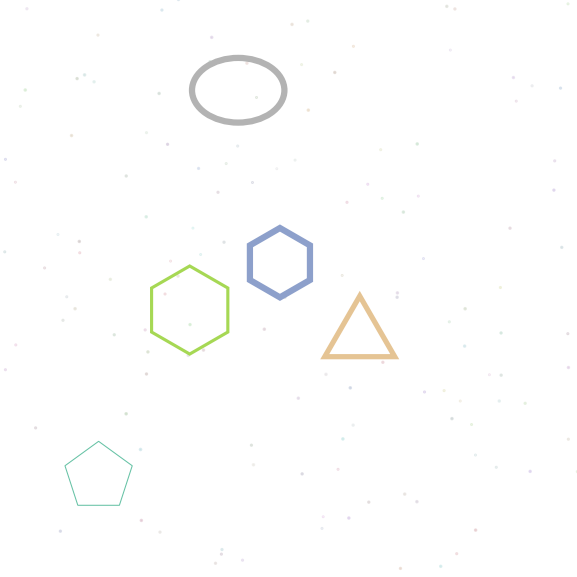[{"shape": "pentagon", "thickness": 0.5, "radius": 0.31, "center": [0.171, 0.174]}, {"shape": "hexagon", "thickness": 3, "radius": 0.3, "center": [0.485, 0.544]}, {"shape": "hexagon", "thickness": 1.5, "radius": 0.38, "center": [0.329, 0.462]}, {"shape": "triangle", "thickness": 2.5, "radius": 0.35, "center": [0.623, 0.416]}, {"shape": "oval", "thickness": 3, "radius": 0.4, "center": [0.412, 0.843]}]